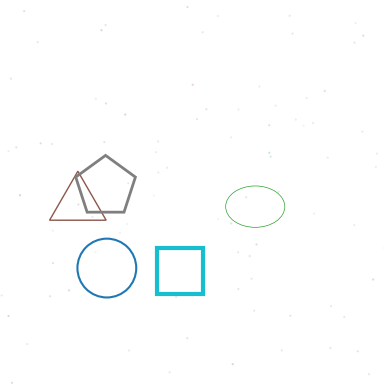[{"shape": "circle", "thickness": 1.5, "radius": 0.38, "center": [0.278, 0.304]}, {"shape": "oval", "thickness": 0.5, "radius": 0.38, "center": [0.663, 0.463]}, {"shape": "triangle", "thickness": 1, "radius": 0.42, "center": [0.202, 0.47]}, {"shape": "pentagon", "thickness": 2, "radius": 0.41, "center": [0.274, 0.515]}, {"shape": "square", "thickness": 3, "radius": 0.3, "center": [0.467, 0.296]}]